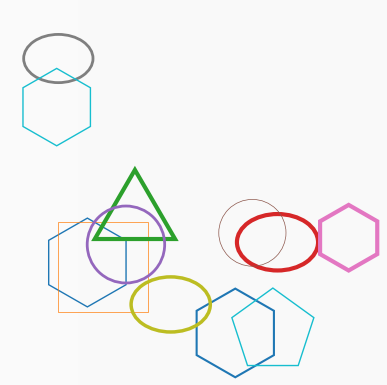[{"shape": "hexagon", "thickness": 1.5, "radius": 0.58, "center": [0.607, 0.135]}, {"shape": "hexagon", "thickness": 1, "radius": 0.58, "center": [0.225, 0.318]}, {"shape": "square", "thickness": 0.5, "radius": 0.58, "center": [0.266, 0.306]}, {"shape": "triangle", "thickness": 3, "radius": 0.6, "center": [0.348, 0.439]}, {"shape": "oval", "thickness": 3, "radius": 0.52, "center": [0.716, 0.371]}, {"shape": "circle", "thickness": 2, "radius": 0.5, "center": [0.325, 0.365]}, {"shape": "circle", "thickness": 0.5, "radius": 0.43, "center": [0.651, 0.395]}, {"shape": "hexagon", "thickness": 3, "radius": 0.43, "center": [0.9, 0.383]}, {"shape": "oval", "thickness": 2, "radius": 0.45, "center": [0.151, 0.848]}, {"shape": "oval", "thickness": 2.5, "radius": 0.51, "center": [0.441, 0.209]}, {"shape": "hexagon", "thickness": 1, "radius": 0.5, "center": [0.146, 0.722]}, {"shape": "pentagon", "thickness": 1, "radius": 0.56, "center": [0.704, 0.141]}]